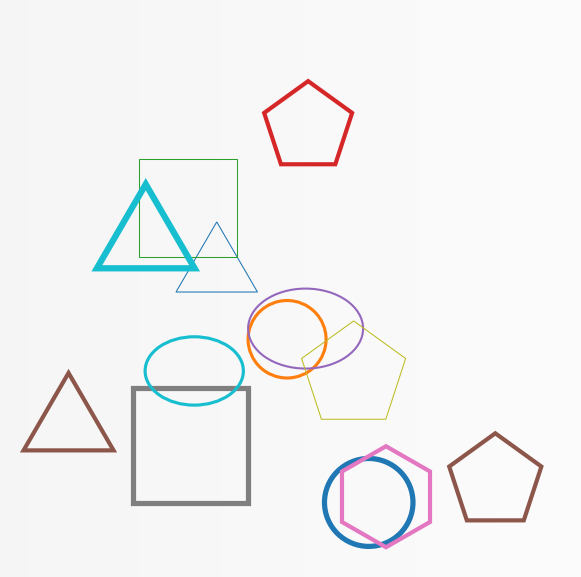[{"shape": "circle", "thickness": 2.5, "radius": 0.38, "center": [0.634, 0.129]}, {"shape": "triangle", "thickness": 0.5, "radius": 0.4, "center": [0.373, 0.534]}, {"shape": "circle", "thickness": 1.5, "radius": 0.34, "center": [0.494, 0.412]}, {"shape": "square", "thickness": 0.5, "radius": 0.42, "center": [0.324, 0.639]}, {"shape": "pentagon", "thickness": 2, "radius": 0.4, "center": [0.53, 0.779]}, {"shape": "oval", "thickness": 1, "radius": 0.49, "center": [0.526, 0.43]}, {"shape": "triangle", "thickness": 2, "radius": 0.45, "center": [0.118, 0.264]}, {"shape": "pentagon", "thickness": 2, "radius": 0.42, "center": [0.852, 0.165]}, {"shape": "hexagon", "thickness": 2, "radius": 0.44, "center": [0.664, 0.139]}, {"shape": "square", "thickness": 2.5, "radius": 0.5, "center": [0.328, 0.228]}, {"shape": "pentagon", "thickness": 0.5, "radius": 0.47, "center": [0.608, 0.349]}, {"shape": "triangle", "thickness": 3, "radius": 0.49, "center": [0.251, 0.583]}, {"shape": "oval", "thickness": 1.5, "radius": 0.42, "center": [0.334, 0.357]}]